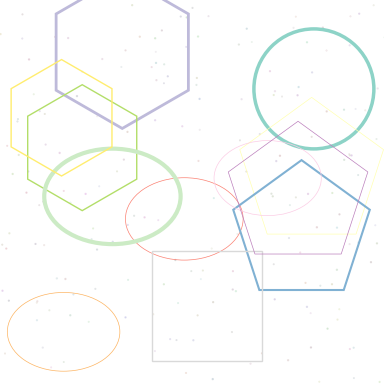[{"shape": "circle", "thickness": 2.5, "radius": 0.78, "center": [0.815, 0.769]}, {"shape": "pentagon", "thickness": 0.5, "radius": 0.98, "center": [0.809, 0.551]}, {"shape": "hexagon", "thickness": 2, "radius": 0.99, "center": [0.318, 0.865]}, {"shape": "oval", "thickness": 0.5, "radius": 0.76, "center": [0.479, 0.431]}, {"shape": "pentagon", "thickness": 1.5, "radius": 0.93, "center": [0.783, 0.398]}, {"shape": "oval", "thickness": 0.5, "radius": 0.73, "center": [0.165, 0.138]}, {"shape": "hexagon", "thickness": 1, "radius": 0.82, "center": [0.214, 0.616]}, {"shape": "oval", "thickness": 0.5, "radius": 0.7, "center": [0.695, 0.537]}, {"shape": "square", "thickness": 1, "radius": 0.72, "center": [0.537, 0.206]}, {"shape": "pentagon", "thickness": 0.5, "radius": 0.95, "center": [0.774, 0.494]}, {"shape": "oval", "thickness": 3, "radius": 0.89, "center": [0.292, 0.49]}, {"shape": "hexagon", "thickness": 1, "radius": 0.76, "center": [0.16, 0.694]}]